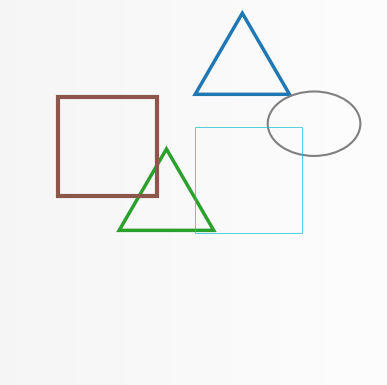[{"shape": "triangle", "thickness": 2.5, "radius": 0.7, "center": [0.625, 0.825]}, {"shape": "triangle", "thickness": 2.5, "radius": 0.7, "center": [0.43, 0.472]}, {"shape": "square", "thickness": 3, "radius": 0.64, "center": [0.278, 0.619]}, {"shape": "oval", "thickness": 1.5, "radius": 0.6, "center": [0.81, 0.679]}, {"shape": "square", "thickness": 0.5, "radius": 0.69, "center": [0.641, 0.533]}]